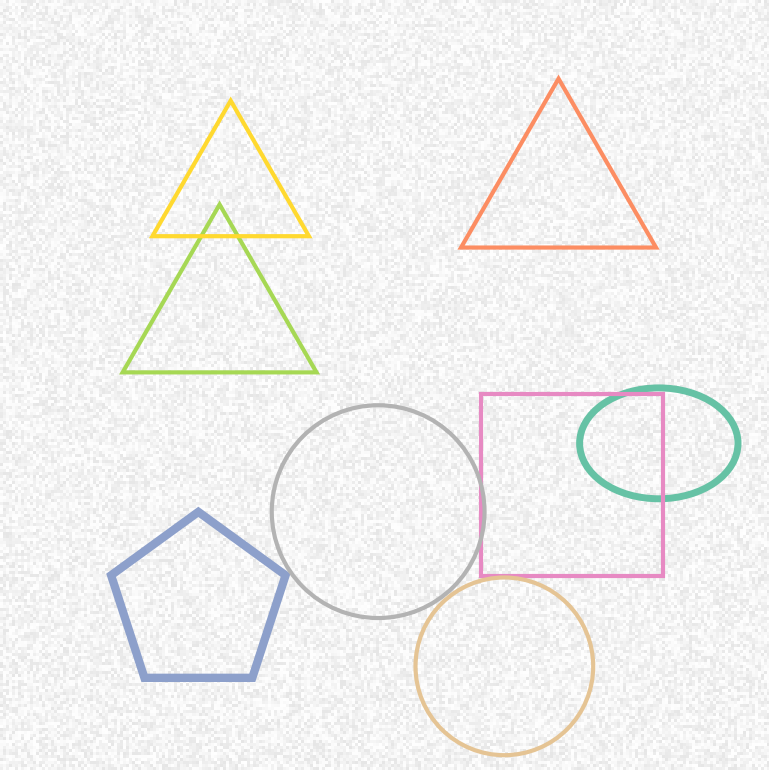[{"shape": "oval", "thickness": 2.5, "radius": 0.51, "center": [0.856, 0.424]}, {"shape": "triangle", "thickness": 1.5, "radius": 0.73, "center": [0.725, 0.752]}, {"shape": "pentagon", "thickness": 3, "radius": 0.6, "center": [0.258, 0.216]}, {"shape": "square", "thickness": 1.5, "radius": 0.59, "center": [0.743, 0.371]}, {"shape": "triangle", "thickness": 1.5, "radius": 0.73, "center": [0.285, 0.589]}, {"shape": "triangle", "thickness": 1.5, "radius": 0.59, "center": [0.3, 0.752]}, {"shape": "circle", "thickness": 1.5, "radius": 0.58, "center": [0.655, 0.135]}, {"shape": "circle", "thickness": 1.5, "radius": 0.69, "center": [0.491, 0.336]}]